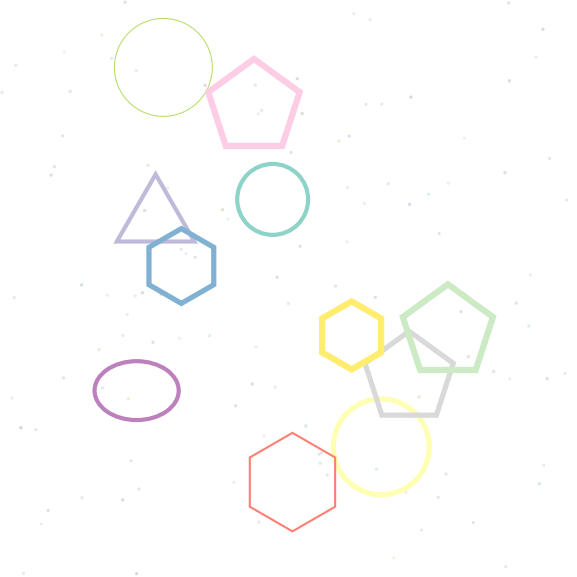[{"shape": "circle", "thickness": 2, "radius": 0.31, "center": [0.472, 0.654]}, {"shape": "circle", "thickness": 2.5, "radius": 0.41, "center": [0.66, 0.225]}, {"shape": "triangle", "thickness": 2, "radius": 0.39, "center": [0.269, 0.62]}, {"shape": "hexagon", "thickness": 1, "radius": 0.43, "center": [0.506, 0.164]}, {"shape": "hexagon", "thickness": 2.5, "radius": 0.32, "center": [0.314, 0.539]}, {"shape": "circle", "thickness": 0.5, "radius": 0.42, "center": [0.283, 0.882]}, {"shape": "pentagon", "thickness": 3, "radius": 0.42, "center": [0.44, 0.814]}, {"shape": "pentagon", "thickness": 2.5, "radius": 0.4, "center": [0.708, 0.345]}, {"shape": "oval", "thickness": 2, "radius": 0.36, "center": [0.237, 0.323]}, {"shape": "pentagon", "thickness": 3, "radius": 0.41, "center": [0.776, 0.425]}, {"shape": "hexagon", "thickness": 3, "radius": 0.29, "center": [0.609, 0.418]}]